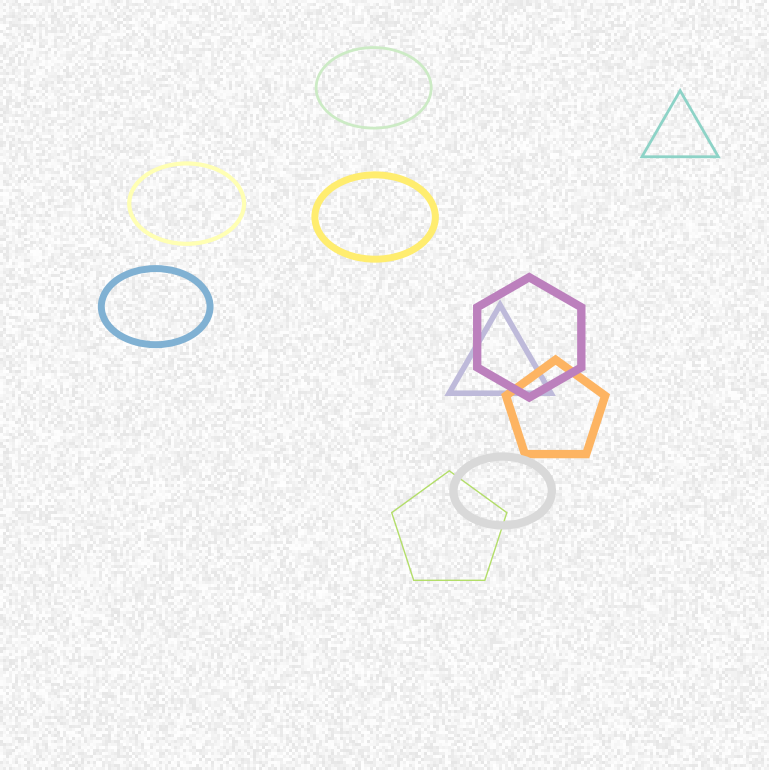[{"shape": "triangle", "thickness": 1, "radius": 0.29, "center": [0.883, 0.825]}, {"shape": "oval", "thickness": 1.5, "radius": 0.37, "center": [0.242, 0.736]}, {"shape": "triangle", "thickness": 2, "radius": 0.38, "center": [0.649, 0.528]}, {"shape": "oval", "thickness": 2.5, "radius": 0.35, "center": [0.202, 0.602]}, {"shape": "pentagon", "thickness": 3, "radius": 0.34, "center": [0.722, 0.465]}, {"shape": "pentagon", "thickness": 0.5, "radius": 0.39, "center": [0.583, 0.31]}, {"shape": "oval", "thickness": 3, "radius": 0.32, "center": [0.653, 0.362]}, {"shape": "hexagon", "thickness": 3, "radius": 0.39, "center": [0.687, 0.562]}, {"shape": "oval", "thickness": 1, "radius": 0.37, "center": [0.485, 0.886]}, {"shape": "oval", "thickness": 2.5, "radius": 0.39, "center": [0.487, 0.718]}]